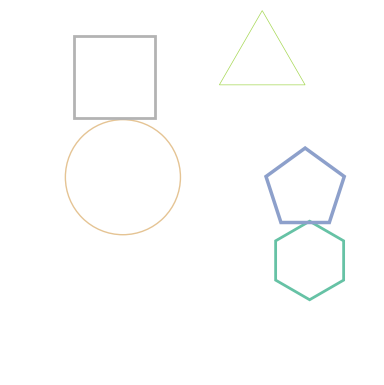[{"shape": "hexagon", "thickness": 2, "radius": 0.51, "center": [0.804, 0.323]}, {"shape": "pentagon", "thickness": 2.5, "radius": 0.53, "center": [0.793, 0.509]}, {"shape": "triangle", "thickness": 0.5, "radius": 0.64, "center": [0.681, 0.844]}, {"shape": "circle", "thickness": 1, "radius": 0.75, "center": [0.319, 0.54]}, {"shape": "square", "thickness": 2, "radius": 0.53, "center": [0.298, 0.8]}]